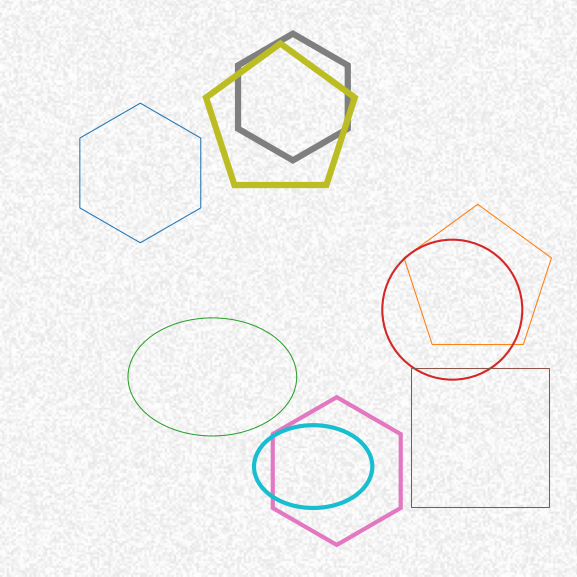[{"shape": "hexagon", "thickness": 0.5, "radius": 0.6, "center": [0.243, 0.7]}, {"shape": "pentagon", "thickness": 0.5, "radius": 0.67, "center": [0.827, 0.511]}, {"shape": "oval", "thickness": 0.5, "radius": 0.73, "center": [0.368, 0.346]}, {"shape": "circle", "thickness": 1, "radius": 0.61, "center": [0.783, 0.463]}, {"shape": "square", "thickness": 0.5, "radius": 0.6, "center": [0.831, 0.242]}, {"shape": "hexagon", "thickness": 2, "radius": 0.64, "center": [0.583, 0.183]}, {"shape": "hexagon", "thickness": 3, "radius": 0.55, "center": [0.507, 0.831]}, {"shape": "pentagon", "thickness": 3, "radius": 0.68, "center": [0.486, 0.788]}, {"shape": "oval", "thickness": 2, "radius": 0.51, "center": [0.542, 0.191]}]